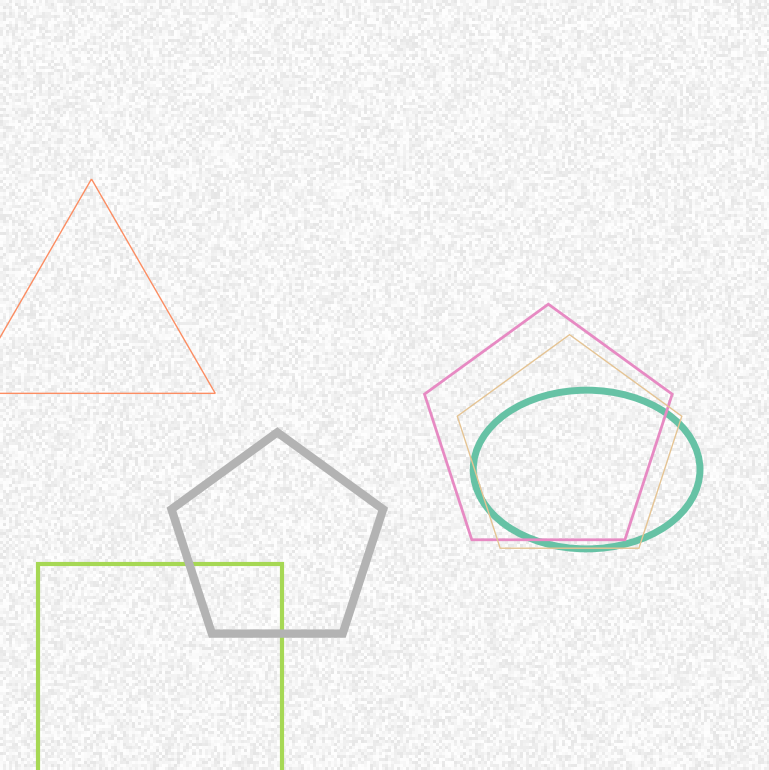[{"shape": "oval", "thickness": 2.5, "radius": 0.74, "center": [0.762, 0.39]}, {"shape": "triangle", "thickness": 0.5, "radius": 0.93, "center": [0.119, 0.582]}, {"shape": "pentagon", "thickness": 1, "radius": 0.85, "center": [0.712, 0.436]}, {"shape": "square", "thickness": 1.5, "radius": 0.79, "center": [0.208, 0.108]}, {"shape": "pentagon", "thickness": 0.5, "radius": 0.77, "center": [0.74, 0.412]}, {"shape": "pentagon", "thickness": 3, "radius": 0.72, "center": [0.36, 0.294]}]